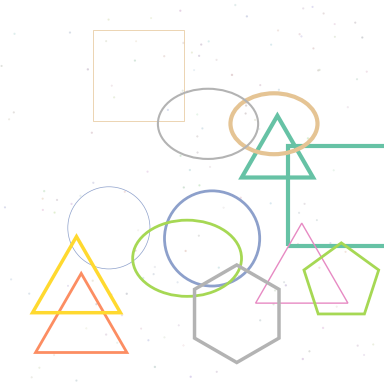[{"shape": "triangle", "thickness": 3, "radius": 0.53, "center": [0.721, 0.592]}, {"shape": "square", "thickness": 3, "radius": 0.65, "center": [0.879, 0.491]}, {"shape": "triangle", "thickness": 2, "radius": 0.68, "center": [0.211, 0.153]}, {"shape": "circle", "thickness": 0.5, "radius": 0.53, "center": [0.283, 0.408]}, {"shape": "circle", "thickness": 2, "radius": 0.62, "center": [0.551, 0.381]}, {"shape": "triangle", "thickness": 1, "radius": 0.69, "center": [0.784, 0.282]}, {"shape": "pentagon", "thickness": 2, "radius": 0.51, "center": [0.887, 0.267]}, {"shape": "oval", "thickness": 2, "radius": 0.71, "center": [0.486, 0.329]}, {"shape": "triangle", "thickness": 2.5, "radius": 0.66, "center": [0.199, 0.254]}, {"shape": "oval", "thickness": 3, "radius": 0.57, "center": [0.712, 0.679]}, {"shape": "square", "thickness": 0.5, "radius": 0.59, "center": [0.36, 0.804]}, {"shape": "hexagon", "thickness": 2.5, "radius": 0.63, "center": [0.615, 0.185]}, {"shape": "oval", "thickness": 1.5, "radius": 0.65, "center": [0.54, 0.678]}]